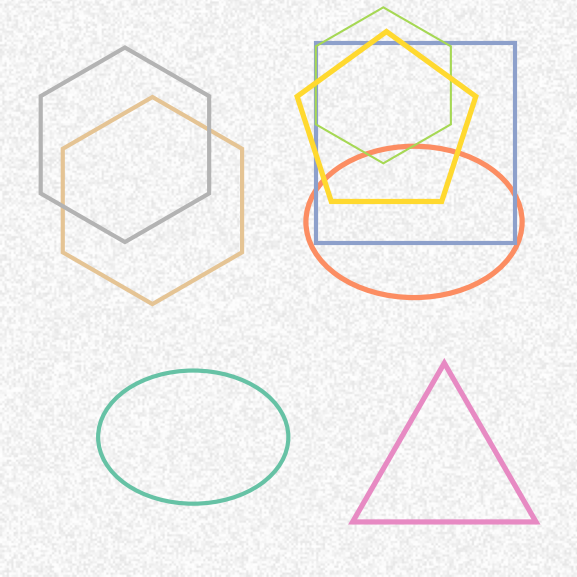[{"shape": "oval", "thickness": 2, "radius": 0.82, "center": [0.335, 0.242]}, {"shape": "oval", "thickness": 2.5, "radius": 0.94, "center": [0.717, 0.615]}, {"shape": "square", "thickness": 2, "radius": 0.86, "center": [0.72, 0.752]}, {"shape": "triangle", "thickness": 2.5, "radius": 0.92, "center": [0.769, 0.187]}, {"shape": "hexagon", "thickness": 1, "radius": 0.68, "center": [0.664, 0.851]}, {"shape": "pentagon", "thickness": 2.5, "radius": 0.81, "center": [0.669, 0.782]}, {"shape": "hexagon", "thickness": 2, "radius": 0.9, "center": [0.264, 0.652]}, {"shape": "hexagon", "thickness": 2, "radius": 0.84, "center": [0.216, 0.748]}]